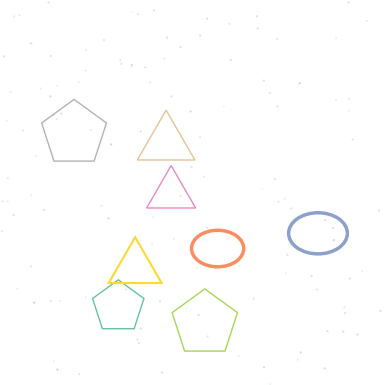[{"shape": "pentagon", "thickness": 1, "radius": 0.35, "center": [0.307, 0.203]}, {"shape": "oval", "thickness": 2.5, "radius": 0.34, "center": [0.565, 0.354]}, {"shape": "oval", "thickness": 2.5, "radius": 0.38, "center": [0.826, 0.394]}, {"shape": "triangle", "thickness": 1, "radius": 0.37, "center": [0.445, 0.496]}, {"shape": "pentagon", "thickness": 1, "radius": 0.45, "center": [0.532, 0.16]}, {"shape": "triangle", "thickness": 1.5, "radius": 0.4, "center": [0.351, 0.305]}, {"shape": "triangle", "thickness": 1, "radius": 0.43, "center": [0.431, 0.628]}, {"shape": "pentagon", "thickness": 1, "radius": 0.44, "center": [0.192, 0.653]}]